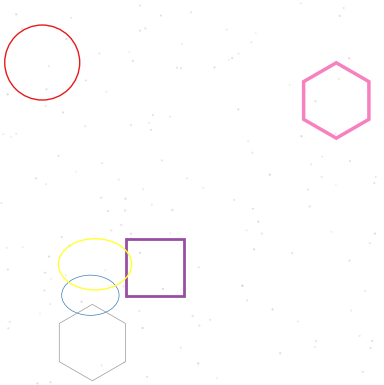[{"shape": "circle", "thickness": 1, "radius": 0.49, "center": [0.11, 0.838]}, {"shape": "oval", "thickness": 0.5, "radius": 0.37, "center": [0.235, 0.233]}, {"shape": "square", "thickness": 2, "radius": 0.37, "center": [0.403, 0.306]}, {"shape": "oval", "thickness": 1, "radius": 0.48, "center": [0.247, 0.313]}, {"shape": "hexagon", "thickness": 2.5, "radius": 0.49, "center": [0.873, 0.739]}, {"shape": "hexagon", "thickness": 0.5, "radius": 0.5, "center": [0.24, 0.11]}]